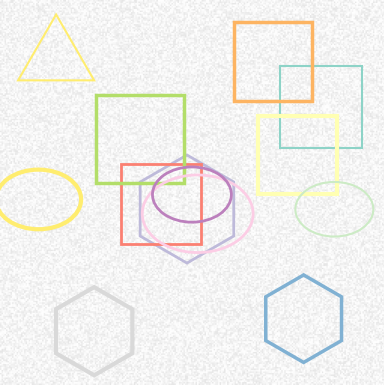[{"shape": "square", "thickness": 1.5, "radius": 0.53, "center": [0.833, 0.722]}, {"shape": "square", "thickness": 3, "radius": 0.51, "center": [0.773, 0.598]}, {"shape": "hexagon", "thickness": 2, "radius": 0.7, "center": [0.486, 0.457]}, {"shape": "square", "thickness": 2, "radius": 0.52, "center": [0.418, 0.47]}, {"shape": "hexagon", "thickness": 2.5, "radius": 0.57, "center": [0.789, 0.172]}, {"shape": "square", "thickness": 2.5, "radius": 0.51, "center": [0.709, 0.84]}, {"shape": "square", "thickness": 2.5, "radius": 0.57, "center": [0.363, 0.638]}, {"shape": "oval", "thickness": 2, "radius": 0.72, "center": [0.513, 0.445]}, {"shape": "hexagon", "thickness": 3, "radius": 0.57, "center": [0.245, 0.14]}, {"shape": "oval", "thickness": 2, "radius": 0.51, "center": [0.499, 0.495]}, {"shape": "oval", "thickness": 1.5, "radius": 0.51, "center": [0.868, 0.457]}, {"shape": "triangle", "thickness": 1.5, "radius": 0.57, "center": [0.146, 0.848]}, {"shape": "oval", "thickness": 3, "radius": 0.55, "center": [0.1, 0.482]}]